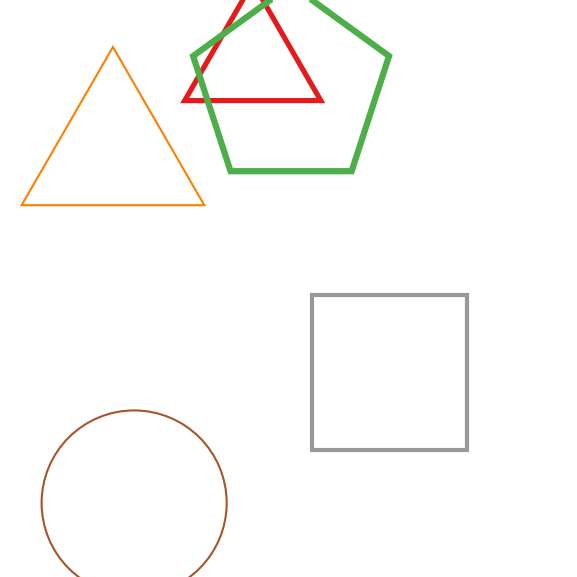[{"shape": "triangle", "thickness": 2.5, "radius": 0.68, "center": [0.438, 0.893]}, {"shape": "pentagon", "thickness": 3, "radius": 0.89, "center": [0.504, 0.847]}, {"shape": "triangle", "thickness": 1, "radius": 0.91, "center": [0.196, 0.735]}, {"shape": "circle", "thickness": 1, "radius": 0.8, "center": [0.232, 0.128]}, {"shape": "square", "thickness": 2, "radius": 0.67, "center": [0.674, 0.355]}]